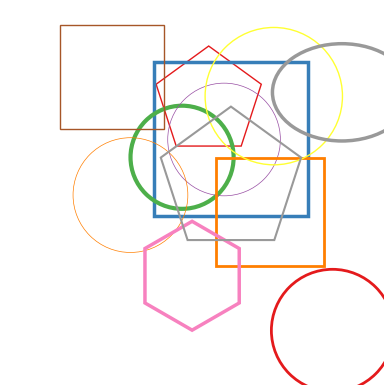[{"shape": "pentagon", "thickness": 1, "radius": 0.72, "center": [0.542, 0.737]}, {"shape": "circle", "thickness": 2, "radius": 0.79, "center": [0.864, 0.142]}, {"shape": "square", "thickness": 2.5, "radius": 1.0, "center": [0.6, 0.638]}, {"shape": "circle", "thickness": 3, "radius": 0.67, "center": [0.473, 0.592]}, {"shape": "circle", "thickness": 0.5, "radius": 0.73, "center": [0.582, 0.638]}, {"shape": "square", "thickness": 2, "radius": 0.7, "center": [0.702, 0.449]}, {"shape": "circle", "thickness": 0.5, "radius": 0.75, "center": [0.339, 0.493]}, {"shape": "circle", "thickness": 1, "radius": 0.89, "center": [0.711, 0.75]}, {"shape": "square", "thickness": 1, "radius": 0.68, "center": [0.29, 0.8]}, {"shape": "hexagon", "thickness": 2.5, "radius": 0.71, "center": [0.499, 0.284]}, {"shape": "oval", "thickness": 2.5, "radius": 0.9, "center": [0.888, 0.76]}, {"shape": "pentagon", "thickness": 1.5, "radius": 0.96, "center": [0.6, 0.531]}]